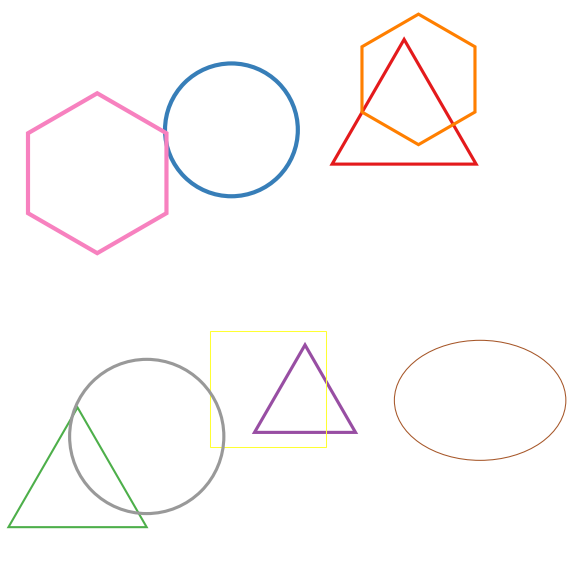[{"shape": "triangle", "thickness": 1.5, "radius": 0.72, "center": [0.7, 0.787]}, {"shape": "circle", "thickness": 2, "radius": 0.57, "center": [0.401, 0.774]}, {"shape": "triangle", "thickness": 1, "radius": 0.69, "center": [0.134, 0.155]}, {"shape": "triangle", "thickness": 1.5, "radius": 0.5, "center": [0.528, 0.301]}, {"shape": "hexagon", "thickness": 1.5, "radius": 0.56, "center": [0.725, 0.862]}, {"shape": "square", "thickness": 0.5, "radius": 0.5, "center": [0.464, 0.326]}, {"shape": "oval", "thickness": 0.5, "radius": 0.74, "center": [0.831, 0.306]}, {"shape": "hexagon", "thickness": 2, "radius": 0.69, "center": [0.168, 0.699]}, {"shape": "circle", "thickness": 1.5, "radius": 0.67, "center": [0.254, 0.243]}]